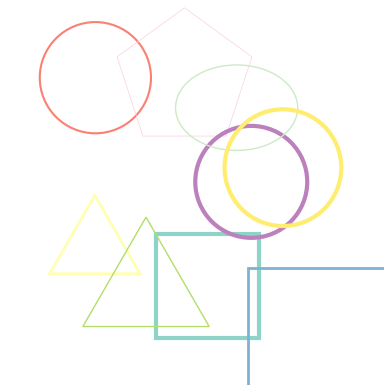[{"shape": "square", "thickness": 3, "radius": 0.67, "center": [0.539, 0.257]}, {"shape": "triangle", "thickness": 2, "radius": 0.68, "center": [0.246, 0.357]}, {"shape": "circle", "thickness": 1.5, "radius": 0.72, "center": [0.248, 0.798]}, {"shape": "square", "thickness": 2, "radius": 0.95, "center": [0.833, 0.113]}, {"shape": "triangle", "thickness": 1, "radius": 0.95, "center": [0.379, 0.247]}, {"shape": "pentagon", "thickness": 0.5, "radius": 0.92, "center": [0.479, 0.796]}, {"shape": "circle", "thickness": 3, "radius": 0.73, "center": [0.653, 0.528]}, {"shape": "oval", "thickness": 1, "radius": 0.79, "center": [0.615, 0.72]}, {"shape": "circle", "thickness": 3, "radius": 0.76, "center": [0.735, 0.565]}]